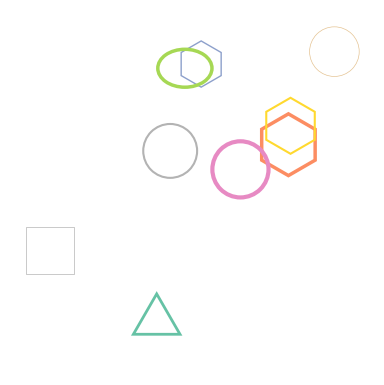[{"shape": "triangle", "thickness": 2, "radius": 0.35, "center": [0.407, 0.167]}, {"shape": "hexagon", "thickness": 2.5, "radius": 0.4, "center": [0.749, 0.624]}, {"shape": "hexagon", "thickness": 1, "radius": 0.3, "center": [0.522, 0.834]}, {"shape": "circle", "thickness": 3, "radius": 0.36, "center": [0.625, 0.56]}, {"shape": "oval", "thickness": 2.5, "radius": 0.35, "center": [0.48, 0.823]}, {"shape": "hexagon", "thickness": 1.5, "radius": 0.36, "center": [0.755, 0.673]}, {"shape": "circle", "thickness": 0.5, "radius": 0.32, "center": [0.869, 0.866]}, {"shape": "circle", "thickness": 1.5, "radius": 0.35, "center": [0.442, 0.608]}, {"shape": "square", "thickness": 0.5, "radius": 0.31, "center": [0.13, 0.35]}]